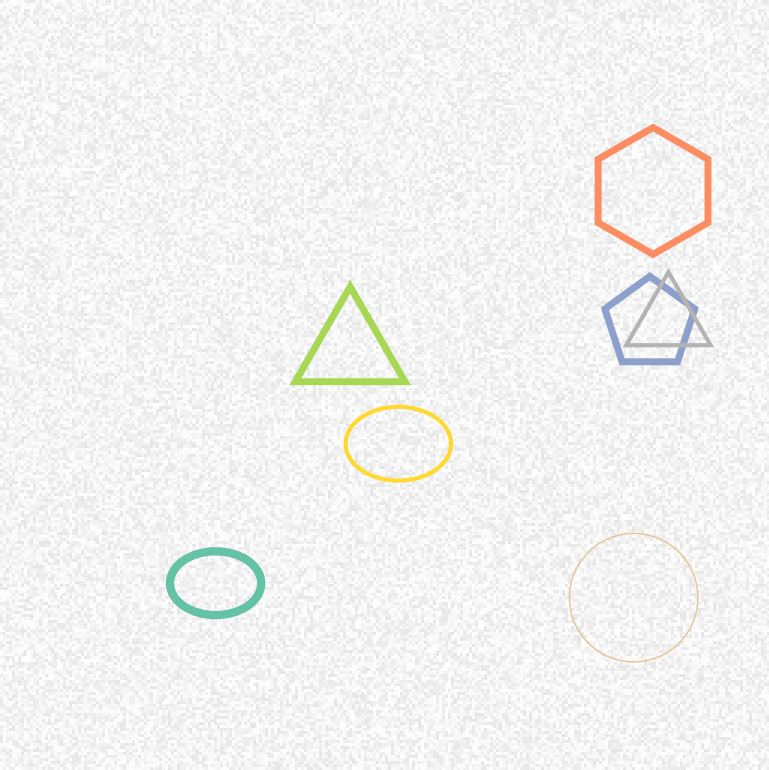[{"shape": "oval", "thickness": 3, "radius": 0.3, "center": [0.28, 0.243]}, {"shape": "hexagon", "thickness": 2.5, "radius": 0.41, "center": [0.848, 0.752]}, {"shape": "pentagon", "thickness": 2.5, "radius": 0.31, "center": [0.844, 0.58]}, {"shape": "triangle", "thickness": 2.5, "radius": 0.41, "center": [0.455, 0.545]}, {"shape": "oval", "thickness": 1.5, "radius": 0.34, "center": [0.517, 0.424]}, {"shape": "circle", "thickness": 0.5, "radius": 0.42, "center": [0.823, 0.224]}, {"shape": "triangle", "thickness": 1.5, "radius": 0.32, "center": [0.868, 0.583]}]